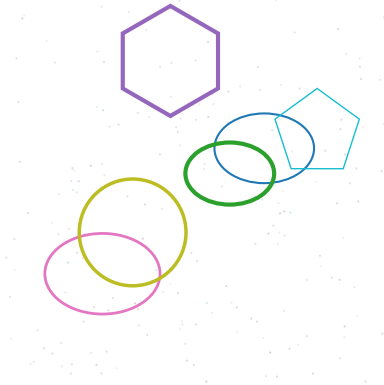[{"shape": "oval", "thickness": 1.5, "radius": 0.65, "center": [0.686, 0.615]}, {"shape": "oval", "thickness": 3, "radius": 0.58, "center": [0.597, 0.549]}, {"shape": "hexagon", "thickness": 3, "radius": 0.71, "center": [0.443, 0.842]}, {"shape": "oval", "thickness": 2, "radius": 0.75, "center": [0.266, 0.289]}, {"shape": "circle", "thickness": 2.5, "radius": 0.69, "center": [0.344, 0.396]}, {"shape": "pentagon", "thickness": 1, "radius": 0.58, "center": [0.824, 0.655]}]